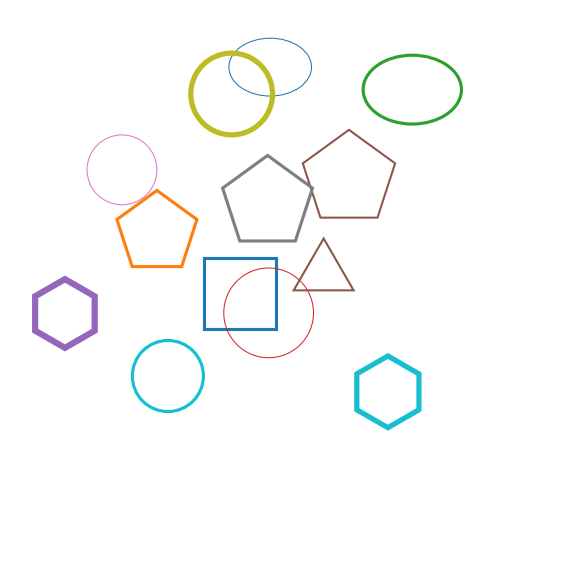[{"shape": "oval", "thickness": 0.5, "radius": 0.36, "center": [0.468, 0.883]}, {"shape": "square", "thickness": 1.5, "radius": 0.31, "center": [0.415, 0.491]}, {"shape": "pentagon", "thickness": 1.5, "radius": 0.36, "center": [0.272, 0.596]}, {"shape": "oval", "thickness": 1.5, "radius": 0.43, "center": [0.714, 0.844]}, {"shape": "circle", "thickness": 0.5, "radius": 0.39, "center": [0.465, 0.457]}, {"shape": "hexagon", "thickness": 3, "radius": 0.3, "center": [0.112, 0.456]}, {"shape": "triangle", "thickness": 1, "radius": 0.3, "center": [0.56, 0.526]}, {"shape": "pentagon", "thickness": 1, "radius": 0.42, "center": [0.604, 0.69]}, {"shape": "circle", "thickness": 0.5, "radius": 0.3, "center": [0.211, 0.705]}, {"shape": "pentagon", "thickness": 1.5, "radius": 0.41, "center": [0.463, 0.648]}, {"shape": "circle", "thickness": 2.5, "radius": 0.35, "center": [0.401, 0.836]}, {"shape": "circle", "thickness": 1.5, "radius": 0.31, "center": [0.291, 0.348]}, {"shape": "hexagon", "thickness": 2.5, "radius": 0.31, "center": [0.672, 0.321]}]